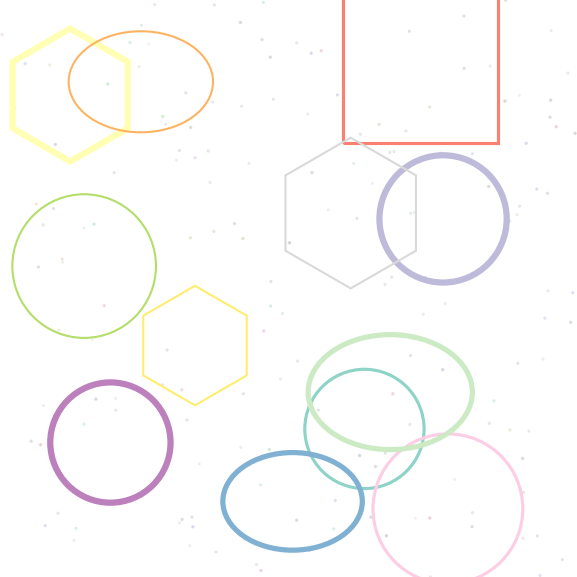[{"shape": "circle", "thickness": 1.5, "radius": 0.52, "center": [0.631, 0.256]}, {"shape": "hexagon", "thickness": 3, "radius": 0.58, "center": [0.122, 0.835]}, {"shape": "circle", "thickness": 3, "radius": 0.55, "center": [0.767, 0.62]}, {"shape": "square", "thickness": 1.5, "radius": 0.67, "center": [0.728, 0.885]}, {"shape": "oval", "thickness": 2.5, "radius": 0.6, "center": [0.507, 0.131]}, {"shape": "oval", "thickness": 1, "radius": 0.62, "center": [0.244, 0.858]}, {"shape": "circle", "thickness": 1, "radius": 0.62, "center": [0.146, 0.538]}, {"shape": "circle", "thickness": 1.5, "radius": 0.65, "center": [0.776, 0.118]}, {"shape": "hexagon", "thickness": 1, "radius": 0.65, "center": [0.607, 0.63]}, {"shape": "circle", "thickness": 3, "radius": 0.52, "center": [0.191, 0.233]}, {"shape": "oval", "thickness": 2.5, "radius": 0.71, "center": [0.676, 0.32]}, {"shape": "hexagon", "thickness": 1, "radius": 0.52, "center": [0.338, 0.401]}]